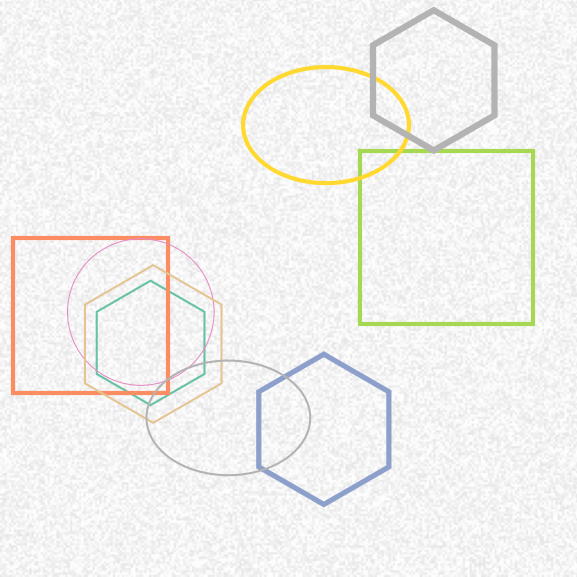[{"shape": "hexagon", "thickness": 1, "radius": 0.54, "center": [0.261, 0.405]}, {"shape": "square", "thickness": 2, "radius": 0.67, "center": [0.157, 0.453]}, {"shape": "hexagon", "thickness": 2.5, "radius": 0.65, "center": [0.561, 0.256]}, {"shape": "circle", "thickness": 0.5, "radius": 0.63, "center": [0.244, 0.459]}, {"shape": "square", "thickness": 2, "radius": 0.75, "center": [0.773, 0.587]}, {"shape": "oval", "thickness": 2, "radius": 0.72, "center": [0.565, 0.783]}, {"shape": "hexagon", "thickness": 1, "radius": 0.68, "center": [0.265, 0.403]}, {"shape": "hexagon", "thickness": 3, "radius": 0.61, "center": [0.751, 0.86]}, {"shape": "oval", "thickness": 1, "radius": 0.71, "center": [0.395, 0.276]}]